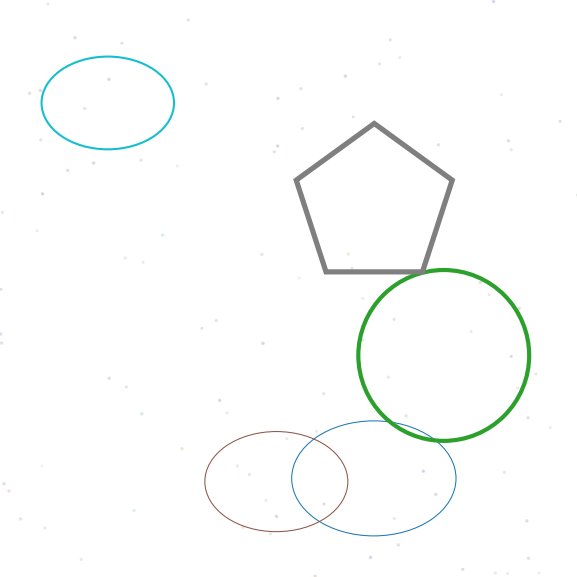[{"shape": "oval", "thickness": 0.5, "radius": 0.71, "center": [0.647, 0.171]}, {"shape": "circle", "thickness": 2, "radius": 0.74, "center": [0.768, 0.384]}, {"shape": "oval", "thickness": 0.5, "radius": 0.62, "center": [0.479, 0.165]}, {"shape": "pentagon", "thickness": 2.5, "radius": 0.71, "center": [0.648, 0.643]}, {"shape": "oval", "thickness": 1, "radius": 0.57, "center": [0.187, 0.821]}]